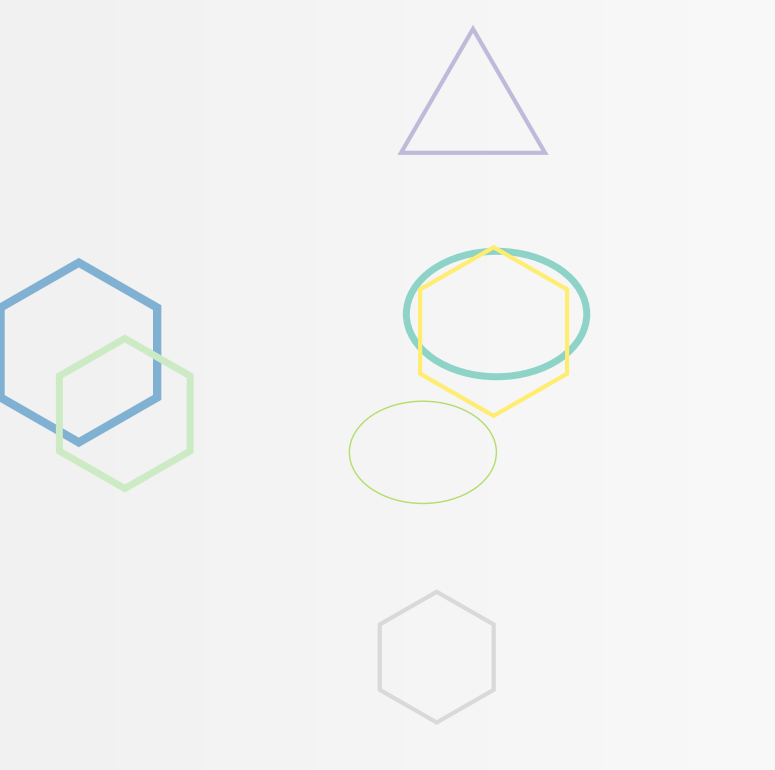[{"shape": "oval", "thickness": 2.5, "radius": 0.58, "center": [0.641, 0.592]}, {"shape": "triangle", "thickness": 1.5, "radius": 0.54, "center": [0.61, 0.855]}, {"shape": "hexagon", "thickness": 3, "radius": 0.58, "center": [0.102, 0.542]}, {"shape": "oval", "thickness": 0.5, "radius": 0.47, "center": [0.546, 0.413]}, {"shape": "hexagon", "thickness": 1.5, "radius": 0.42, "center": [0.563, 0.147]}, {"shape": "hexagon", "thickness": 2.5, "radius": 0.49, "center": [0.161, 0.463]}, {"shape": "hexagon", "thickness": 1.5, "radius": 0.55, "center": [0.637, 0.569]}]